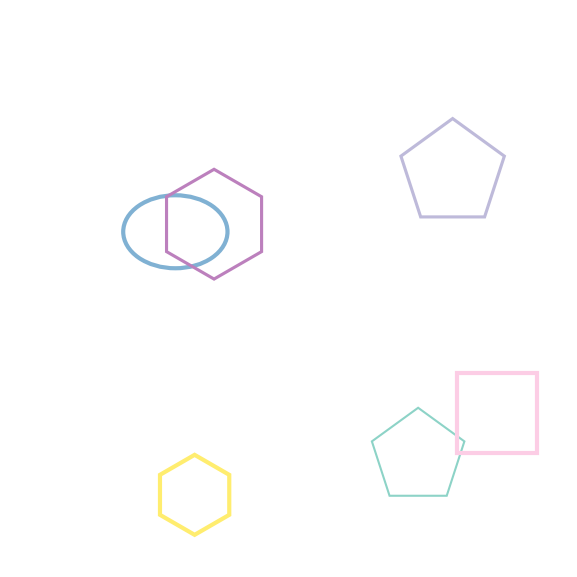[{"shape": "pentagon", "thickness": 1, "radius": 0.42, "center": [0.724, 0.209]}, {"shape": "pentagon", "thickness": 1.5, "radius": 0.47, "center": [0.784, 0.7]}, {"shape": "oval", "thickness": 2, "radius": 0.45, "center": [0.304, 0.598]}, {"shape": "square", "thickness": 2, "radius": 0.35, "center": [0.86, 0.284]}, {"shape": "hexagon", "thickness": 1.5, "radius": 0.48, "center": [0.371, 0.611]}, {"shape": "hexagon", "thickness": 2, "radius": 0.35, "center": [0.337, 0.142]}]